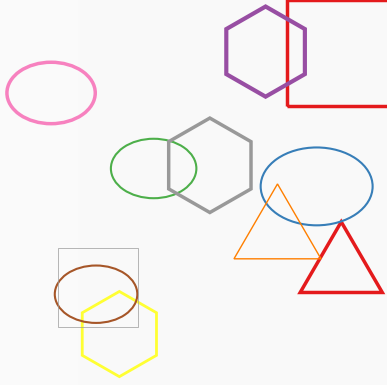[{"shape": "square", "thickness": 2.5, "radius": 0.69, "center": [0.878, 0.862]}, {"shape": "triangle", "thickness": 2.5, "radius": 0.61, "center": [0.881, 0.301]}, {"shape": "oval", "thickness": 1.5, "radius": 0.72, "center": [0.817, 0.516]}, {"shape": "oval", "thickness": 1.5, "radius": 0.55, "center": [0.396, 0.562]}, {"shape": "hexagon", "thickness": 3, "radius": 0.59, "center": [0.685, 0.866]}, {"shape": "triangle", "thickness": 1, "radius": 0.65, "center": [0.716, 0.393]}, {"shape": "hexagon", "thickness": 2, "radius": 0.55, "center": [0.308, 0.132]}, {"shape": "oval", "thickness": 1.5, "radius": 0.53, "center": [0.248, 0.236]}, {"shape": "oval", "thickness": 2.5, "radius": 0.57, "center": [0.132, 0.759]}, {"shape": "hexagon", "thickness": 2.5, "radius": 0.61, "center": [0.542, 0.571]}, {"shape": "square", "thickness": 0.5, "radius": 0.51, "center": [0.254, 0.253]}]